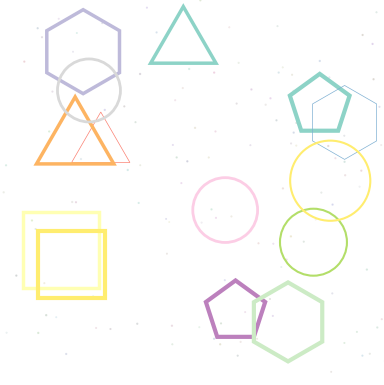[{"shape": "triangle", "thickness": 2.5, "radius": 0.49, "center": [0.476, 0.885]}, {"shape": "pentagon", "thickness": 3, "radius": 0.41, "center": [0.83, 0.726]}, {"shape": "square", "thickness": 2.5, "radius": 0.49, "center": [0.159, 0.352]}, {"shape": "hexagon", "thickness": 2.5, "radius": 0.55, "center": [0.216, 0.866]}, {"shape": "triangle", "thickness": 0.5, "radius": 0.44, "center": [0.262, 0.622]}, {"shape": "hexagon", "thickness": 0.5, "radius": 0.48, "center": [0.895, 0.682]}, {"shape": "triangle", "thickness": 2.5, "radius": 0.58, "center": [0.195, 0.632]}, {"shape": "circle", "thickness": 1.5, "radius": 0.43, "center": [0.814, 0.371]}, {"shape": "circle", "thickness": 2, "radius": 0.42, "center": [0.585, 0.454]}, {"shape": "circle", "thickness": 2, "radius": 0.41, "center": [0.231, 0.765]}, {"shape": "pentagon", "thickness": 3, "radius": 0.4, "center": [0.612, 0.191]}, {"shape": "hexagon", "thickness": 3, "radius": 0.51, "center": [0.748, 0.164]}, {"shape": "circle", "thickness": 1.5, "radius": 0.52, "center": [0.858, 0.531]}, {"shape": "square", "thickness": 3, "radius": 0.43, "center": [0.187, 0.314]}]